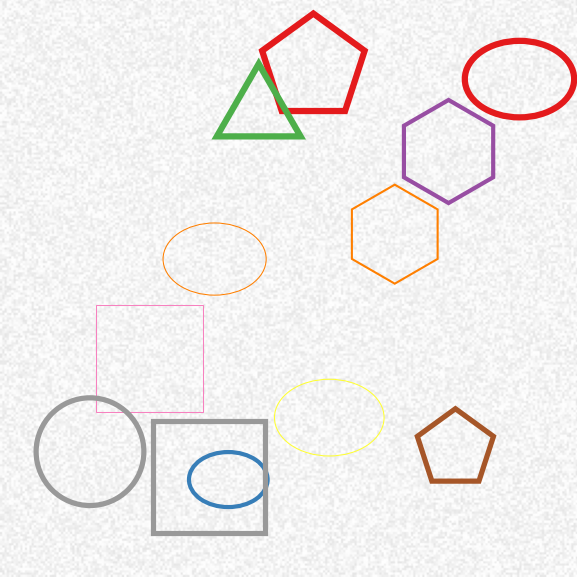[{"shape": "pentagon", "thickness": 3, "radius": 0.47, "center": [0.543, 0.882]}, {"shape": "oval", "thickness": 3, "radius": 0.47, "center": [0.9, 0.862]}, {"shape": "oval", "thickness": 2, "radius": 0.34, "center": [0.395, 0.169]}, {"shape": "triangle", "thickness": 3, "radius": 0.42, "center": [0.448, 0.805]}, {"shape": "hexagon", "thickness": 2, "radius": 0.45, "center": [0.777, 0.737]}, {"shape": "oval", "thickness": 0.5, "radius": 0.45, "center": [0.372, 0.551]}, {"shape": "hexagon", "thickness": 1, "radius": 0.43, "center": [0.684, 0.594]}, {"shape": "oval", "thickness": 0.5, "radius": 0.47, "center": [0.57, 0.276]}, {"shape": "pentagon", "thickness": 2.5, "radius": 0.35, "center": [0.789, 0.222]}, {"shape": "square", "thickness": 0.5, "radius": 0.46, "center": [0.259, 0.379]}, {"shape": "square", "thickness": 2.5, "radius": 0.48, "center": [0.362, 0.173]}, {"shape": "circle", "thickness": 2.5, "radius": 0.47, "center": [0.156, 0.217]}]